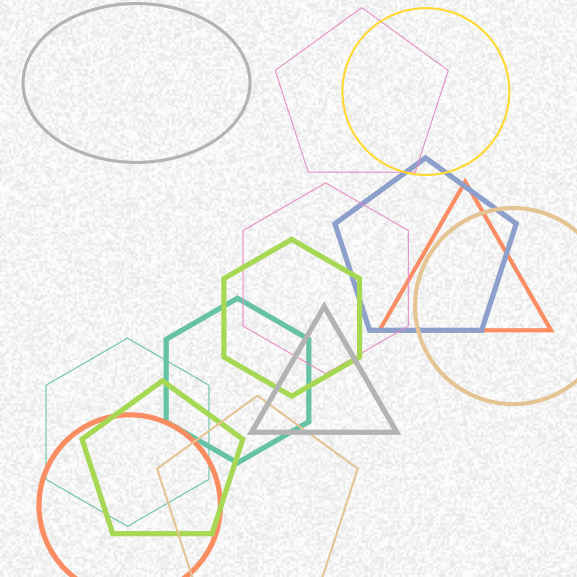[{"shape": "hexagon", "thickness": 2.5, "radius": 0.71, "center": [0.411, 0.34]}, {"shape": "hexagon", "thickness": 0.5, "radius": 0.81, "center": [0.221, 0.251]}, {"shape": "circle", "thickness": 2.5, "radius": 0.79, "center": [0.225, 0.124]}, {"shape": "triangle", "thickness": 2, "radius": 0.86, "center": [0.806, 0.513]}, {"shape": "pentagon", "thickness": 2.5, "radius": 0.83, "center": [0.737, 0.561]}, {"shape": "pentagon", "thickness": 0.5, "radius": 0.79, "center": [0.626, 0.828]}, {"shape": "hexagon", "thickness": 0.5, "radius": 0.83, "center": [0.564, 0.517]}, {"shape": "hexagon", "thickness": 2.5, "radius": 0.68, "center": [0.505, 0.449]}, {"shape": "pentagon", "thickness": 2.5, "radius": 0.73, "center": [0.281, 0.193]}, {"shape": "circle", "thickness": 1, "radius": 0.72, "center": [0.737, 0.841]}, {"shape": "pentagon", "thickness": 1, "radius": 0.91, "center": [0.446, 0.131]}, {"shape": "circle", "thickness": 2, "radius": 0.85, "center": [0.888, 0.469]}, {"shape": "oval", "thickness": 1.5, "radius": 0.98, "center": [0.236, 0.855]}, {"shape": "triangle", "thickness": 2.5, "radius": 0.73, "center": [0.561, 0.323]}]